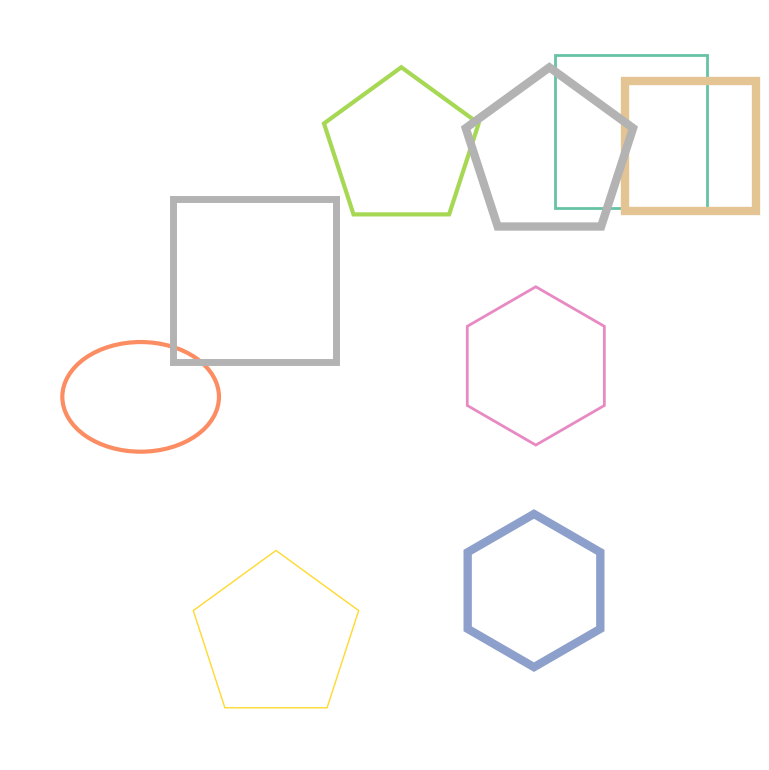[{"shape": "square", "thickness": 1, "radius": 0.5, "center": [0.82, 0.829]}, {"shape": "oval", "thickness": 1.5, "radius": 0.51, "center": [0.183, 0.485]}, {"shape": "hexagon", "thickness": 3, "radius": 0.5, "center": [0.693, 0.233]}, {"shape": "hexagon", "thickness": 1, "radius": 0.51, "center": [0.696, 0.525]}, {"shape": "pentagon", "thickness": 1.5, "radius": 0.53, "center": [0.521, 0.807]}, {"shape": "pentagon", "thickness": 0.5, "radius": 0.56, "center": [0.358, 0.172]}, {"shape": "square", "thickness": 3, "radius": 0.42, "center": [0.897, 0.811]}, {"shape": "square", "thickness": 2.5, "radius": 0.53, "center": [0.33, 0.635]}, {"shape": "pentagon", "thickness": 3, "radius": 0.57, "center": [0.714, 0.798]}]